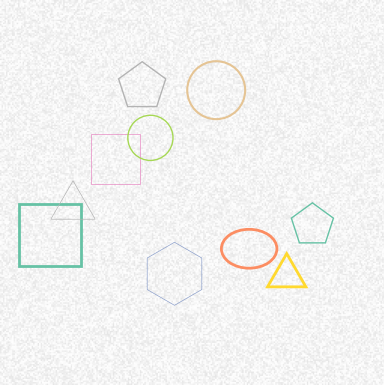[{"shape": "pentagon", "thickness": 1, "radius": 0.29, "center": [0.811, 0.416]}, {"shape": "square", "thickness": 2, "radius": 0.41, "center": [0.13, 0.389]}, {"shape": "oval", "thickness": 2, "radius": 0.36, "center": [0.647, 0.354]}, {"shape": "hexagon", "thickness": 0.5, "radius": 0.41, "center": [0.453, 0.289]}, {"shape": "square", "thickness": 0.5, "radius": 0.32, "center": [0.3, 0.588]}, {"shape": "circle", "thickness": 1, "radius": 0.29, "center": [0.391, 0.642]}, {"shape": "triangle", "thickness": 2, "radius": 0.29, "center": [0.745, 0.284]}, {"shape": "circle", "thickness": 1.5, "radius": 0.38, "center": [0.562, 0.766]}, {"shape": "triangle", "thickness": 0.5, "radius": 0.33, "center": [0.19, 0.464]}, {"shape": "pentagon", "thickness": 1, "radius": 0.32, "center": [0.369, 0.775]}]